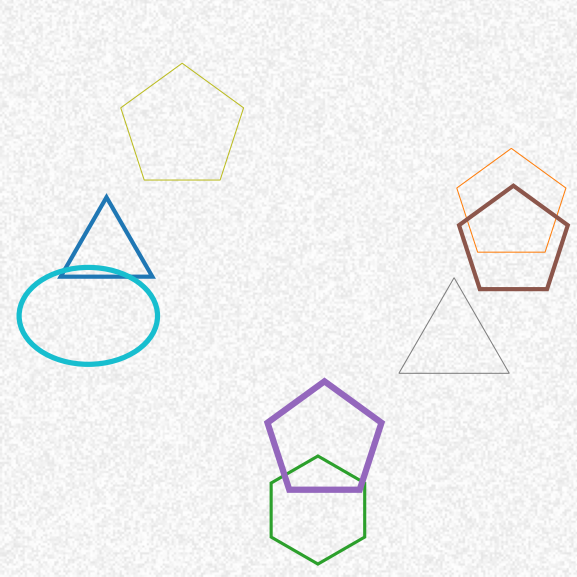[{"shape": "triangle", "thickness": 2, "radius": 0.46, "center": [0.184, 0.566]}, {"shape": "pentagon", "thickness": 0.5, "radius": 0.5, "center": [0.885, 0.643]}, {"shape": "hexagon", "thickness": 1.5, "radius": 0.47, "center": [0.551, 0.116]}, {"shape": "pentagon", "thickness": 3, "radius": 0.52, "center": [0.562, 0.235]}, {"shape": "pentagon", "thickness": 2, "radius": 0.5, "center": [0.889, 0.579]}, {"shape": "triangle", "thickness": 0.5, "radius": 0.55, "center": [0.786, 0.408]}, {"shape": "pentagon", "thickness": 0.5, "radius": 0.56, "center": [0.315, 0.778]}, {"shape": "oval", "thickness": 2.5, "radius": 0.6, "center": [0.153, 0.452]}]